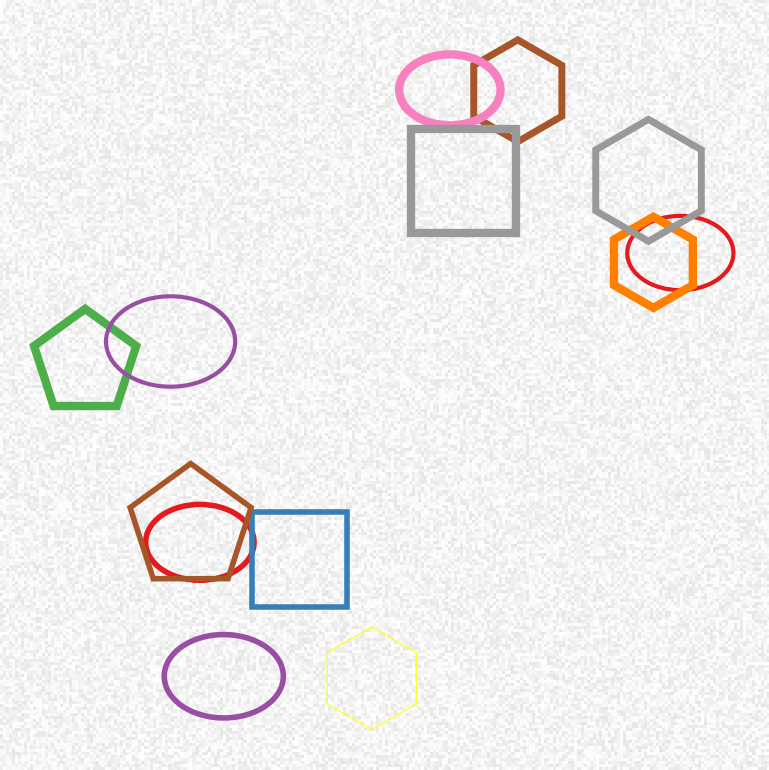[{"shape": "oval", "thickness": 1.5, "radius": 0.34, "center": [0.884, 0.671]}, {"shape": "oval", "thickness": 2, "radius": 0.35, "center": [0.26, 0.296]}, {"shape": "square", "thickness": 2, "radius": 0.31, "center": [0.389, 0.273]}, {"shape": "pentagon", "thickness": 3, "radius": 0.35, "center": [0.111, 0.529]}, {"shape": "oval", "thickness": 2, "radius": 0.39, "center": [0.291, 0.122]}, {"shape": "oval", "thickness": 1.5, "radius": 0.42, "center": [0.222, 0.556]}, {"shape": "hexagon", "thickness": 3, "radius": 0.3, "center": [0.849, 0.659]}, {"shape": "hexagon", "thickness": 0.5, "radius": 0.33, "center": [0.483, 0.119]}, {"shape": "pentagon", "thickness": 2, "radius": 0.41, "center": [0.248, 0.315]}, {"shape": "hexagon", "thickness": 2.5, "radius": 0.33, "center": [0.672, 0.882]}, {"shape": "oval", "thickness": 3, "radius": 0.33, "center": [0.584, 0.883]}, {"shape": "hexagon", "thickness": 2.5, "radius": 0.4, "center": [0.842, 0.766]}, {"shape": "square", "thickness": 3, "radius": 0.34, "center": [0.602, 0.765]}]